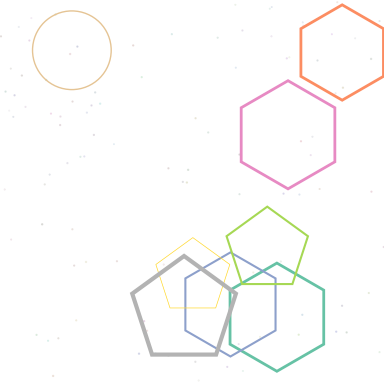[{"shape": "hexagon", "thickness": 2, "radius": 0.7, "center": [0.719, 0.176]}, {"shape": "hexagon", "thickness": 2, "radius": 0.62, "center": [0.889, 0.864]}, {"shape": "hexagon", "thickness": 1.5, "radius": 0.68, "center": [0.599, 0.209]}, {"shape": "hexagon", "thickness": 2, "radius": 0.7, "center": [0.748, 0.65]}, {"shape": "pentagon", "thickness": 1.5, "radius": 0.56, "center": [0.694, 0.352]}, {"shape": "pentagon", "thickness": 0.5, "radius": 0.5, "center": [0.501, 0.282]}, {"shape": "circle", "thickness": 1, "radius": 0.51, "center": [0.187, 0.869]}, {"shape": "pentagon", "thickness": 3, "radius": 0.71, "center": [0.478, 0.194]}]